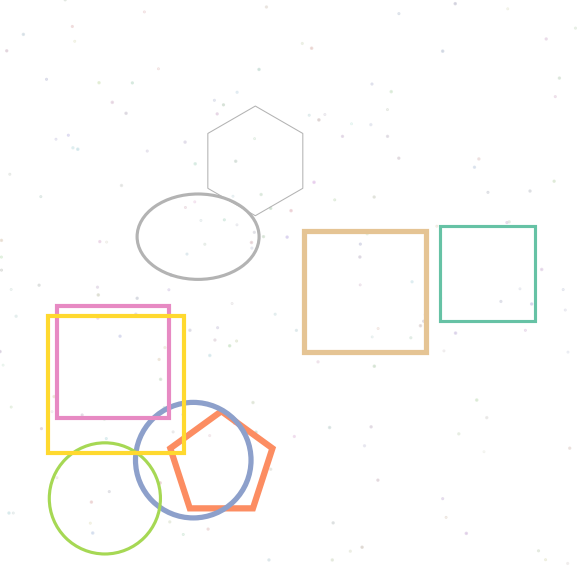[{"shape": "square", "thickness": 1.5, "radius": 0.41, "center": [0.844, 0.526]}, {"shape": "pentagon", "thickness": 3, "radius": 0.46, "center": [0.383, 0.194]}, {"shape": "circle", "thickness": 2.5, "radius": 0.5, "center": [0.335, 0.202]}, {"shape": "square", "thickness": 2, "radius": 0.49, "center": [0.196, 0.372]}, {"shape": "circle", "thickness": 1.5, "radius": 0.48, "center": [0.182, 0.136]}, {"shape": "square", "thickness": 2, "radius": 0.59, "center": [0.2, 0.334]}, {"shape": "square", "thickness": 2.5, "radius": 0.53, "center": [0.632, 0.494]}, {"shape": "oval", "thickness": 1.5, "radius": 0.53, "center": [0.343, 0.589]}, {"shape": "hexagon", "thickness": 0.5, "radius": 0.47, "center": [0.442, 0.721]}]